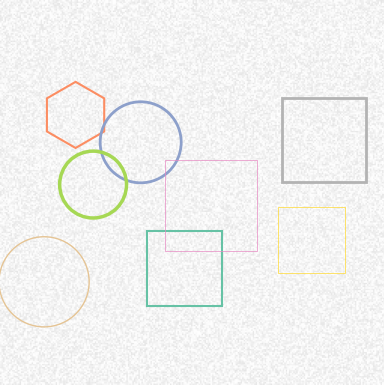[{"shape": "square", "thickness": 1.5, "radius": 0.49, "center": [0.48, 0.302]}, {"shape": "hexagon", "thickness": 1.5, "radius": 0.43, "center": [0.196, 0.702]}, {"shape": "circle", "thickness": 2, "radius": 0.53, "center": [0.365, 0.63]}, {"shape": "square", "thickness": 0.5, "radius": 0.59, "center": [0.548, 0.466]}, {"shape": "circle", "thickness": 2.5, "radius": 0.43, "center": [0.242, 0.521]}, {"shape": "square", "thickness": 0.5, "radius": 0.43, "center": [0.809, 0.376]}, {"shape": "circle", "thickness": 1, "radius": 0.59, "center": [0.114, 0.268]}, {"shape": "square", "thickness": 2, "radius": 0.54, "center": [0.841, 0.637]}]